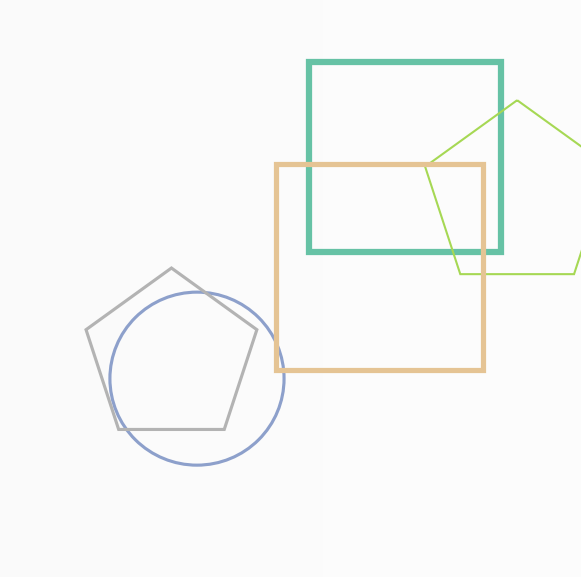[{"shape": "square", "thickness": 3, "radius": 0.82, "center": [0.697, 0.727]}, {"shape": "circle", "thickness": 1.5, "radius": 0.75, "center": [0.339, 0.343]}, {"shape": "pentagon", "thickness": 1, "radius": 0.83, "center": [0.89, 0.659]}, {"shape": "square", "thickness": 2.5, "radius": 0.89, "center": [0.653, 0.537]}, {"shape": "pentagon", "thickness": 1.5, "radius": 0.77, "center": [0.295, 0.38]}]